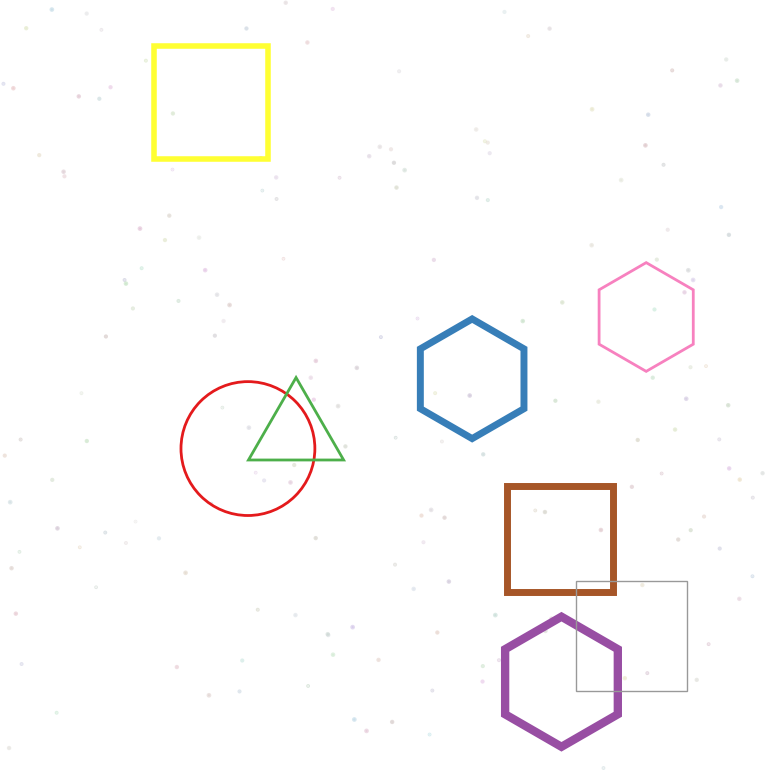[{"shape": "circle", "thickness": 1, "radius": 0.43, "center": [0.322, 0.417]}, {"shape": "hexagon", "thickness": 2.5, "radius": 0.39, "center": [0.613, 0.508]}, {"shape": "triangle", "thickness": 1, "radius": 0.36, "center": [0.384, 0.438]}, {"shape": "hexagon", "thickness": 3, "radius": 0.42, "center": [0.729, 0.115]}, {"shape": "square", "thickness": 2, "radius": 0.37, "center": [0.274, 0.867]}, {"shape": "square", "thickness": 2.5, "radius": 0.34, "center": [0.727, 0.3]}, {"shape": "hexagon", "thickness": 1, "radius": 0.35, "center": [0.839, 0.588]}, {"shape": "square", "thickness": 0.5, "radius": 0.36, "center": [0.82, 0.174]}]